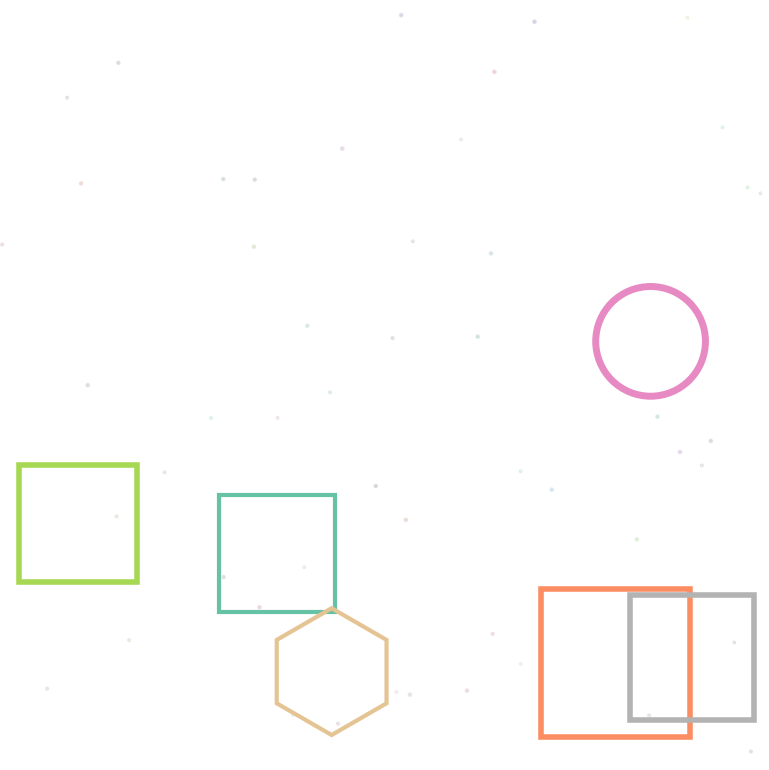[{"shape": "square", "thickness": 1.5, "radius": 0.38, "center": [0.36, 0.281]}, {"shape": "square", "thickness": 2, "radius": 0.48, "center": [0.799, 0.139]}, {"shape": "circle", "thickness": 2.5, "radius": 0.36, "center": [0.845, 0.557]}, {"shape": "square", "thickness": 2, "radius": 0.38, "center": [0.102, 0.32]}, {"shape": "hexagon", "thickness": 1.5, "radius": 0.41, "center": [0.431, 0.128]}, {"shape": "square", "thickness": 2, "radius": 0.4, "center": [0.899, 0.146]}]